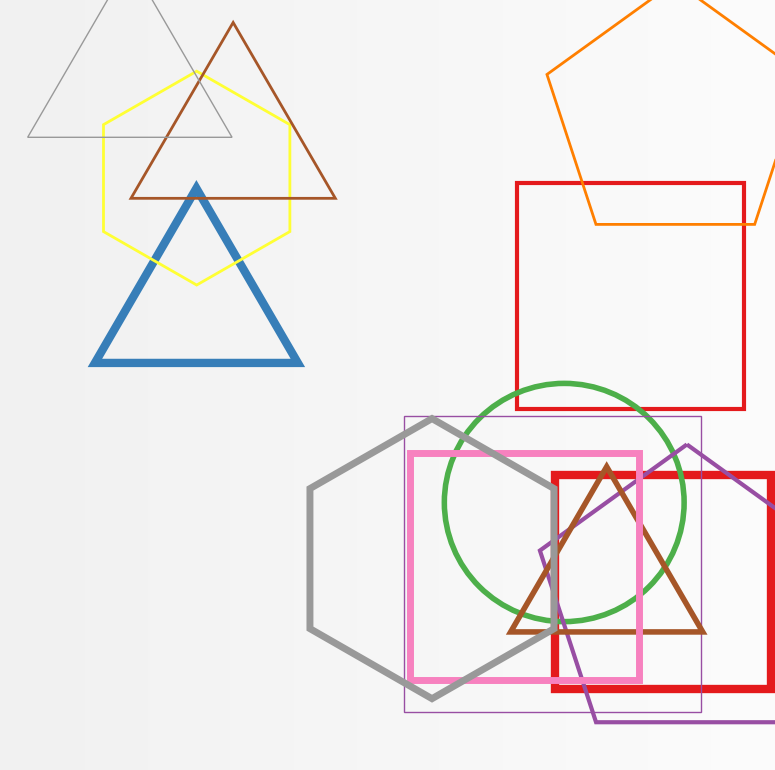[{"shape": "square", "thickness": 3, "radius": 0.69, "center": [0.856, 0.244]}, {"shape": "square", "thickness": 1.5, "radius": 0.73, "center": [0.814, 0.616]}, {"shape": "triangle", "thickness": 3, "radius": 0.76, "center": [0.253, 0.604]}, {"shape": "circle", "thickness": 2, "radius": 0.77, "center": [0.728, 0.347]}, {"shape": "square", "thickness": 0.5, "radius": 0.96, "center": [0.713, 0.267]}, {"shape": "pentagon", "thickness": 1.5, "radius": 1.0, "center": [0.886, 0.223]}, {"shape": "pentagon", "thickness": 1, "radius": 0.87, "center": [0.871, 0.849]}, {"shape": "hexagon", "thickness": 1, "radius": 0.69, "center": [0.254, 0.769]}, {"shape": "triangle", "thickness": 1, "radius": 0.76, "center": [0.301, 0.819]}, {"shape": "triangle", "thickness": 2, "radius": 0.72, "center": [0.783, 0.251]}, {"shape": "square", "thickness": 2.5, "radius": 0.74, "center": [0.677, 0.265]}, {"shape": "triangle", "thickness": 0.5, "radius": 0.76, "center": [0.168, 0.898]}, {"shape": "hexagon", "thickness": 2.5, "radius": 0.91, "center": [0.557, 0.275]}]